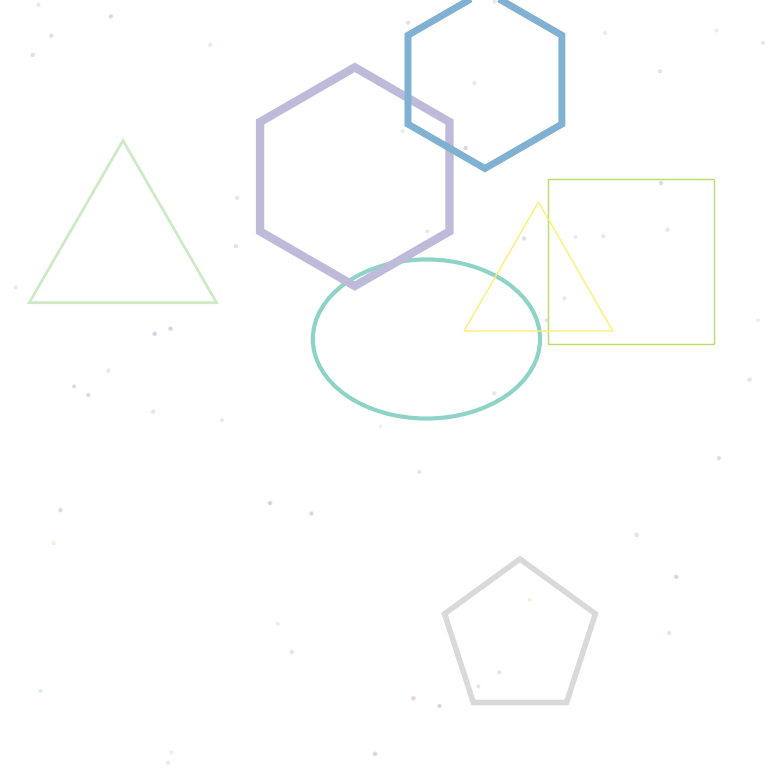[{"shape": "oval", "thickness": 1.5, "radius": 0.74, "center": [0.554, 0.56]}, {"shape": "hexagon", "thickness": 3, "radius": 0.71, "center": [0.461, 0.771]}, {"shape": "hexagon", "thickness": 2.5, "radius": 0.58, "center": [0.63, 0.897]}, {"shape": "square", "thickness": 0.5, "radius": 0.54, "center": [0.819, 0.66]}, {"shape": "pentagon", "thickness": 2, "radius": 0.52, "center": [0.675, 0.171]}, {"shape": "triangle", "thickness": 1, "radius": 0.7, "center": [0.16, 0.677]}, {"shape": "triangle", "thickness": 0.5, "radius": 0.56, "center": [0.699, 0.626]}]